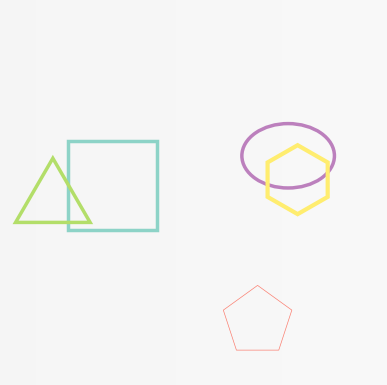[{"shape": "square", "thickness": 2.5, "radius": 0.57, "center": [0.291, 0.519]}, {"shape": "pentagon", "thickness": 0.5, "radius": 0.46, "center": [0.665, 0.166]}, {"shape": "triangle", "thickness": 2.5, "radius": 0.56, "center": [0.136, 0.478]}, {"shape": "oval", "thickness": 2.5, "radius": 0.6, "center": [0.744, 0.595]}, {"shape": "hexagon", "thickness": 3, "radius": 0.45, "center": [0.768, 0.533]}]